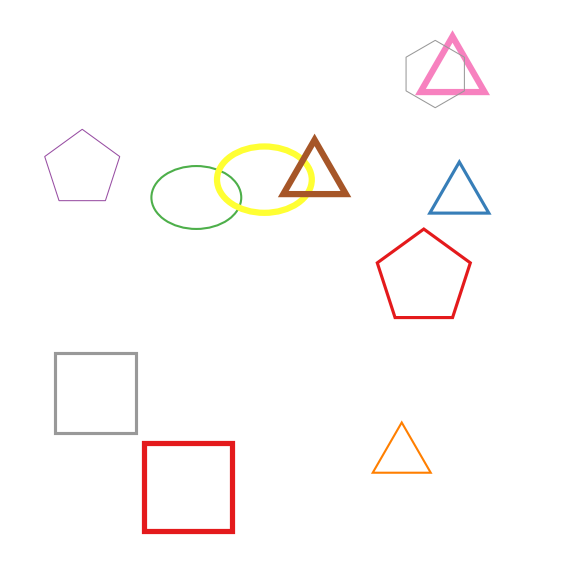[{"shape": "square", "thickness": 2.5, "radius": 0.38, "center": [0.325, 0.156]}, {"shape": "pentagon", "thickness": 1.5, "radius": 0.42, "center": [0.734, 0.518]}, {"shape": "triangle", "thickness": 1.5, "radius": 0.3, "center": [0.795, 0.66]}, {"shape": "oval", "thickness": 1, "radius": 0.39, "center": [0.34, 0.657]}, {"shape": "pentagon", "thickness": 0.5, "radius": 0.34, "center": [0.142, 0.707]}, {"shape": "triangle", "thickness": 1, "radius": 0.29, "center": [0.696, 0.21]}, {"shape": "oval", "thickness": 3, "radius": 0.41, "center": [0.458, 0.688]}, {"shape": "triangle", "thickness": 3, "radius": 0.31, "center": [0.545, 0.694]}, {"shape": "triangle", "thickness": 3, "radius": 0.32, "center": [0.784, 0.872]}, {"shape": "square", "thickness": 1.5, "radius": 0.35, "center": [0.165, 0.319]}, {"shape": "hexagon", "thickness": 0.5, "radius": 0.29, "center": [0.754, 0.871]}]